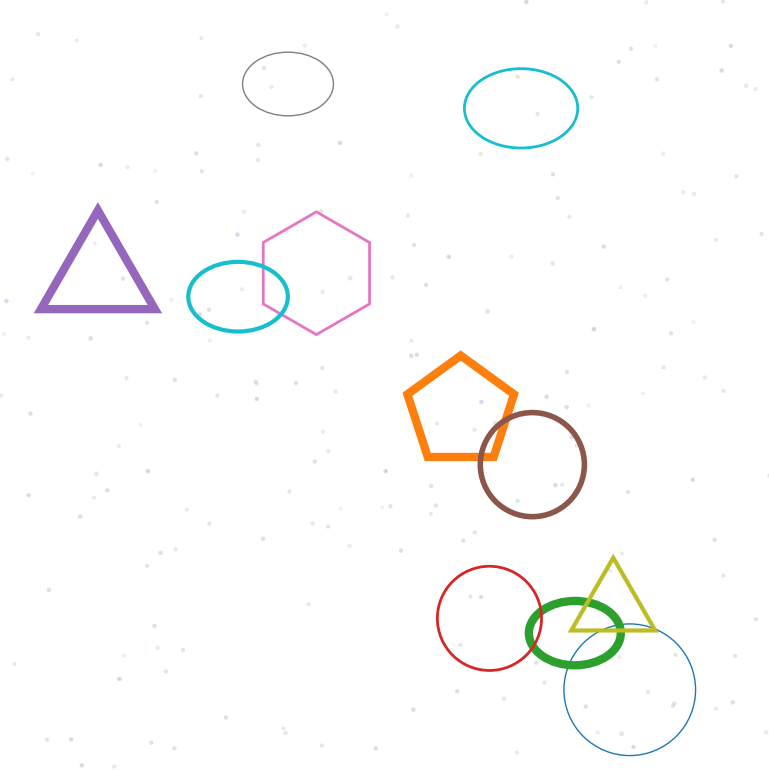[{"shape": "circle", "thickness": 0.5, "radius": 0.43, "center": [0.818, 0.104]}, {"shape": "pentagon", "thickness": 3, "radius": 0.36, "center": [0.598, 0.465]}, {"shape": "oval", "thickness": 3, "radius": 0.3, "center": [0.747, 0.178]}, {"shape": "circle", "thickness": 1, "radius": 0.34, "center": [0.636, 0.197]}, {"shape": "triangle", "thickness": 3, "radius": 0.43, "center": [0.127, 0.641]}, {"shape": "circle", "thickness": 2, "radius": 0.34, "center": [0.691, 0.397]}, {"shape": "hexagon", "thickness": 1, "radius": 0.4, "center": [0.411, 0.645]}, {"shape": "oval", "thickness": 0.5, "radius": 0.3, "center": [0.374, 0.891]}, {"shape": "triangle", "thickness": 1.5, "radius": 0.31, "center": [0.796, 0.213]}, {"shape": "oval", "thickness": 1.5, "radius": 0.32, "center": [0.309, 0.615]}, {"shape": "oval", "thickness": 1, "radius": 0.37, "center": [0.677, 0.859]}]